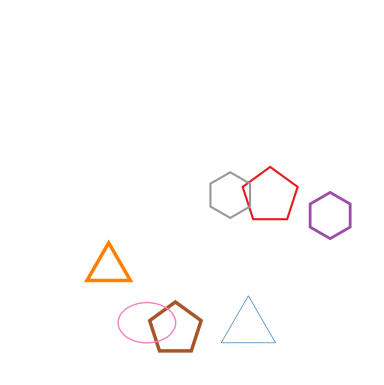[{"shape": "pentagon", "thickness": 1.5, "radius": 0.38, "center": [0.702, 0.491]}, {"shape": "triangle", "thickness": 0.5, "radius": 0.41, "center": [0.645, 0.15]}, {"shape": "hexagon", "thickness": 2, "radius": 0.3, "center": [0.858, 0.44]}, {"shape": "triangle", "thickness": 2.5, "radius": 0.33, "center": [0.282, 0.304]}, {"shape": "pentagon", "thickness": 2.5, "radius": 0.35, "center": [0.456, 0.145]}, {"shape": "oval", "thickness": 1, "radius": 0.37, "center": [0.382, 0.162]}, {"shape": "hexagon", "thickness": 1.5, "radius": 0.3, "center": [0.598, 0.493]}]